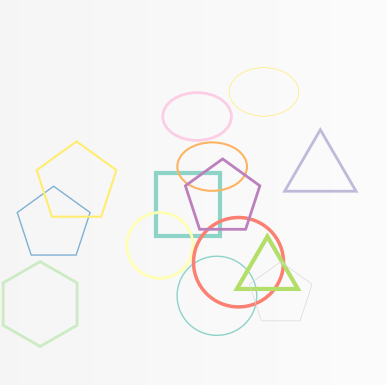[{"shape": "circle", "thickness": 1, "radius": 0.51, "center": [0.56, 0.232]}, {"shape": "square", "thickness": 3, "radius": 0.41, "center": [0.486, 0.468]}, {"shape": "circle", "thickness": 2, "radius": 0.43, "center": [0.413, 0.363]}, {"shape": "triangle", "thickness": 2, "radius": 0.53, "center": [0.827, 0.557]}, {"shape": "circle", "thickness": 2.5, "radius": 0.58, "center": [0.615, 0.319]}, {"shape": "pentagon", "thickness": 1, "radius": 0.49, "center": [0.138, 0.417]}, {"shape": "oval", "thickness": 1.5, "radius": 0.45, "center": [0.548, 0.567]}, {"shape": "triangle", "thickness": 3, "radius": 0.45, "center": [0.69, 0.295]}, {"shape": "oval", "thickness": 2, "radius": 0.44, "center": [0.509, 0.697]}, {"shape": "pentagon", "thickness": 0.5, "radius": 0.42, "center": [0.724, 0.235]}, {"shape": "pentagon", "thickness": 2, "radius": 0.51, "center": [0.575, 0.486]}, {"shape": "hexagon", "thickness": 2, "radius": 0.55, "center": [0.104, 0.21]}, {"shape": "pentagon", "thickness": 1.5, "radius": 0.54, "center": [0.198, 0.525]}, {"shape": "oval", "thickness": 0.5, "radius": 0.45, "center": [0.681, 0.761]}]